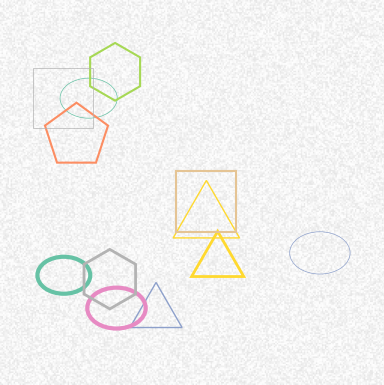[{"shape": "oval", "thickness": 3, "radius": 0.34, "center": [0.166, 0.285]}, {"shape": "oval", "thickness": 0.5, "radius": 0.37, "center": [0.23, 0.745]}, {"shape": "pentagon", "thickness": 1.5, "radius": 0.43, "center": [0.199, 0.647]}, {"shape": "triangle", "thickness": 1, "radius": 0.39, "center": [0.405, 0.188]}, {"shape": "oval", "thickness": 0.5, "radius": 0.39, "center": [0.831, 0.343]}, {"shape": "oval", "thickness": 3, "radius": 0.38, "center": [0.303, 0.2]}, {"shape": "hexagon", "thickness": 1.5, "radius": 0.37, "center": [0.299, 0.814]}, {"shape": "triangle", "thickness": 2, "radius": 0.39, "center": [0.565, 0.321]}, {"shape": "triangle", "thickness": 1, "radius": 0.5, "center": [0.536, 0.432]}, {"shape": "square", "thickness": 1.5, "radius": 0.39, "center": [0.535, 0.477]}, {"shape": "square", "thickness": 0.5, "radius": 0.39, "center": [0.165, 0.746]}, {"shape": "hexagon", "thickness": 2, "radius": 0.39, "center": [0.285, 0.275]}]